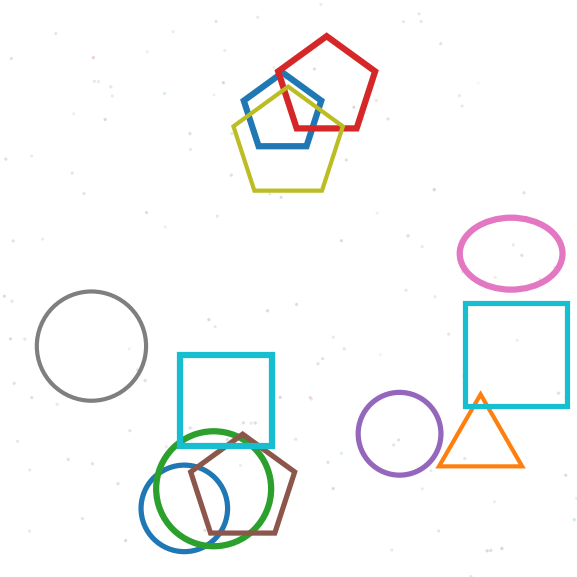[{"shape": "circle", "thickness": 2.5, "radius": 0.37, "center": [0.319, 0.119]}, {"shape": "pentagon", "thickness": 3, "radius": 0.35, "center": [0.489, 0.803]}, {"shape": "triangle", "thickness": 2, "radius": 0.42, "center": [0.832, 0.233]}, {"shape": "circle", "thickness": 3, "radius": 0.5, "center": [0.37, 0.153]}, {"shape": "pentagon", "thickness": 3, "radius": 0.44, "center": [0.566, 0.848]}, {"shape": "circle", "thickness": 2.5, "radius": 0.36, "center": [0.692, 0.248]}, {"shape": "pentagon", "thickness": 2.5, "radius": 0.47, "center": [0.42, 0.153]}, {"shape": "oval", "thickness": 3, "radius": 0.44, "center": [0.885, 0.56]}, {"shape": "circle", "thickness": 2, "radius": 0.47, "center": [0.158, 0.4]}, {"shape": "pentagon", "thickness": 2, "radius": 0.5, "center": [0.499, 0.75]}, {"shape": "square", "thickness": 2.5, "radius": 0.44, "center": [0.893, 0.385]}, {"shape": "square", "thickness": 3, "radius": 0.4, "center": [0.391, 0.306]}]